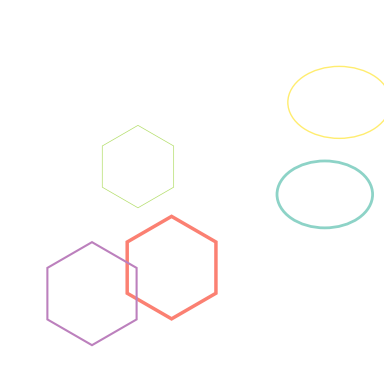[{"shape": "oval", "thickness": 2, "radius": 0.62, "center": [0.844, 0.495]}, {"shape": "hexagon", "thickness": 2.5, "radius": 0.67, "center": [0.446, 0.305]}, {"shape": "hexagon", "thickness": 0.5, "radius": 0.54, "center": [0.358, 0.567]}, {"shape": "hexagon", "thickness": 1.5, "radius": 0.67, "center": [0.239, 0.237]}, {"shape": "oval", "thickness": 1, "radius": 0.67, "center": [0.881, 0.734]}]